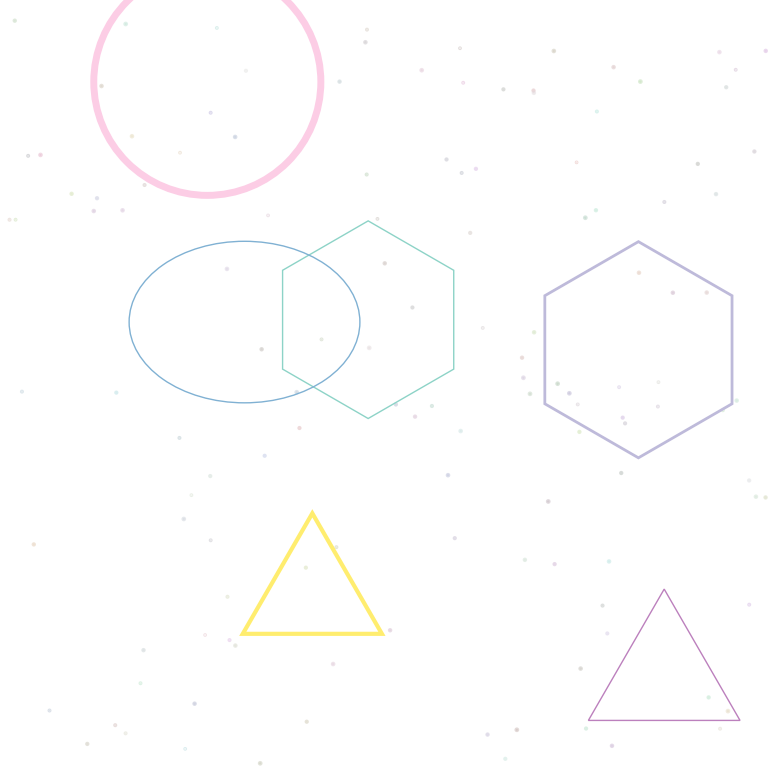[{"shape": "hexagon", "thickness": 0.5, "radius": 0.64, "center": [0.478, 0.585]}, {"shape": "hexagon", "thickness": 1, "radius": 0.7, "center": [0.829, 0.546]}, {"shape": "oval", "thickness": 0.5, "radius": 0.75, "center": [0.318, 0.582]}, {"shape": "circle", "thickness": 2.5, "radius": 0.74, "center": [0.269, 0.894]}, {"shape": "triangle", "thickness": 0.5, "radius": 0.57, "center": [0.863, 0.121]}, {"shape": "triangle", "thickness": 1.5, "radius": 0.52, "center": [0.406, 0.229]}]